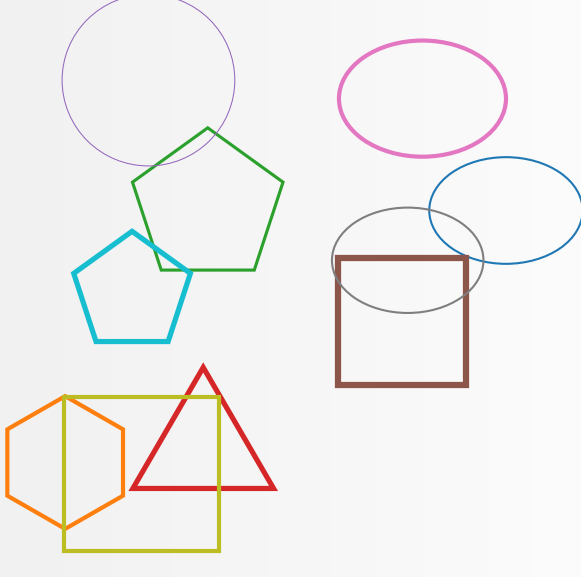[{"shape": "oval", "thickness": 1, "radius": 0.66, "center": [0.87, 0.635]}, {"shape": "hexagon", "thickness": 2, "radius": 0.57, "center": [0.112, 0.198]}, {"shape": "pentagon", "thickness": 1.5, "radius": 0.68, "center": [0.357, 0.642]}, {"shape": "triangle", "thickness": 2.5, "radius": 0.7, "center": [0.35, 0.223]}, {"shape": "circle", "thickness": 0.5, "radius": 0.74, "center": [0.255, 0.86]}, {"shape": "square", "thickness": 3, "radius": 0.55, "center": [0.692, 0.443]}, {"shape": "oval", "thickness": 2, "radius": 0.72, "center": [0.727, 0.828]}, {"shape": "oval", "thickness": 1, "radius": 0.65, "center": [0.701, 0.548]}, {"shape": "square", "thickness": 2, "radius": 0.67, "center": [0.244, 0.178]}, {"shape": "pentagon", "thickness": 2.5, "radius": 0.53, "center": [0.227, 0.493]}]